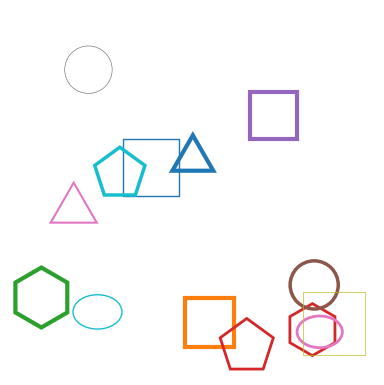[{"shape": "triangle", "thickness": 3, "radius": 0.31, "center": [0.501, 0.587]}, {"shape": "square", "thickness": 1, "radius": 0.37, "center": [0.392, 0.565]}, {"shape": "square", "thickness": 3, "radius": 0.32, "center": [0.545, 0.163]}, {"shape": "hexagon", "thickness": 3, "radius": 0.39, "center": [0.107, 0.227]}, {"shape": "hexagon", "thickness": 2, "radius": 0.34, "center": [0.811, 0.144]}, {"shape": "pentagon", "thickness": 2, "radius": 0.36, "center": [0.641, 0.1]}, {"shape": "square", "thickness": 3, "radius": 0.31, "center": [0.711, 0.701]}, {"shape": "circle", "thickness": 2.5, "radius": 0.31, "center": [0.816, 0.26]}, {"shape": "triangle", "thickness": 1.5, "radius": 0.35, "center": [0.191, 0.456]}, {"shape": "oval", "thickness": 2, "radius": 0.29, "center": [0.83, 0.138]}, {"shape": "circle", "thickness": 0.5, "radius": 0.31, "center": [0.23, 0.819]}, {"shape": "square", "thickness": 0.5, "radius": 0.41, "center": [0.867, 0.16]}, {"shape": "pentagon", "thickness": 2.5, "radius": 0.34, "center": [0.311, 0.549]}, {"shape": "oval", "thickness": 1, "radius": 0.32, "center": [0.253, 0.19]}]